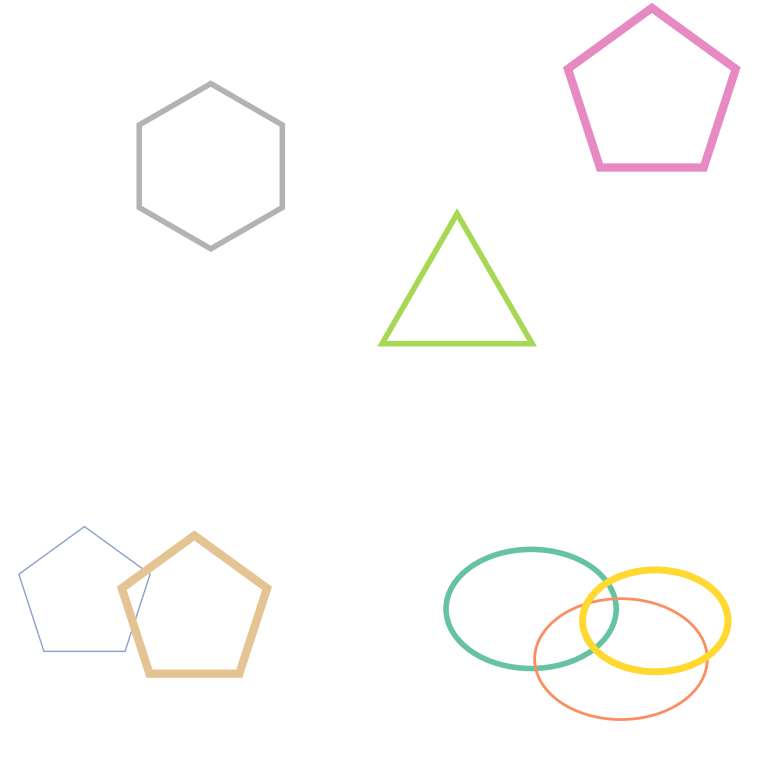[{"shape": "oval", "thickness": 2, "radius": 0.55, "center": [0.69, 0.209]}, {"shape": "oval", "thickness": 1, "radius": 0.56, "center": [0.806, 0.144]}, {"shape": "pentagon", "thickness": 0.5, "radius": 0.45, "center": [0.11, 0.227]}, {"shape": "pentagon", "thickness": 3, "radius": 0.57, "center": [0.847, 0.875]}, {"shape": "triangle", "thickness": 2, "radius": 0.56, "center": [0.594, 0.61]}, {"shape": "oval", "thickness": 2.5, "radius": 0.47, "center": [0.851, 0.194]}, {"shape": "pentagon", "thickness": 3, "radius": 0.5, "center": [0.252, 0.205]}, {"shape": "hexagon", "thickness": 2, "radius": 0.54, "center": [0.274, 0.784]}]